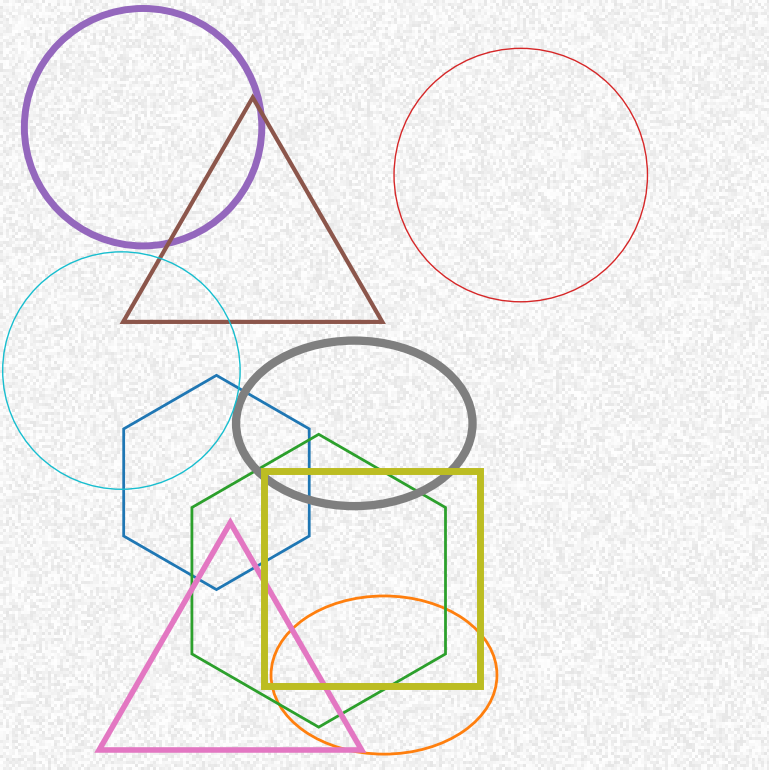[{"shape": "hexagon", "thickness": 1, "radius": 0.7, "center": [0.281, 0.373]}, {"shape": "oval", "thickness": 1, "radius": 0.73, "center": [0.499, 0.123]}, {"shape": "hexagon", "thickness": 1, "radius": 0.95, "center": [0.414, 0.246]}, {"shape": "circle", "thickness": 0.5, "radius": 0.82, "center": [0.676, 0.773]}, {"shape": "circle", "thickness": 2.5, "radius": 0.77, "center": [0.186, 0.835]}, {"shape": "triangle", "thickness": 1.5, "radius": 0.97, "center": [0.328, 0.679]}, {"shape": "triangle", "thickness": 2, "radius": 0.98, "center": [0.299, 0.124]}, {"shape": "oval", "thickness": 3, "radius": 0.77, "center": [0.46, 0.45]}, {"shape": "square", "thickness": 2.5, "radius": 0.7, "center": [0.483, 0.249]}, {"shape": "circle", "thickness": 0.5, "radius": 0.77, "center": [0.158, 0.519]}]